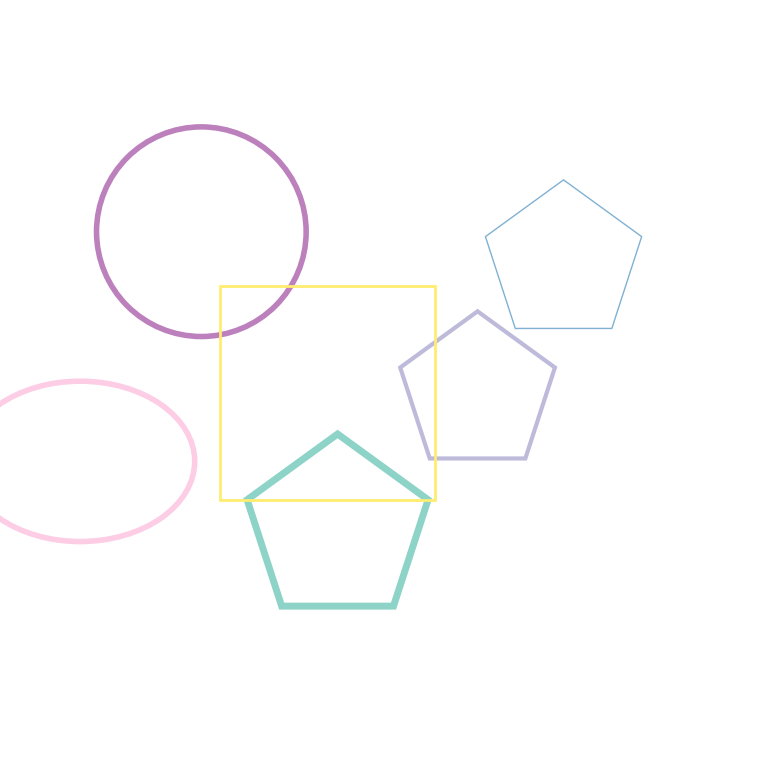[{"shape": "pentagon", "thickness": 2.5, "radius": 0.62, "center": [0.438, 0.313]}, {"shape": "pentagon", "thickness": 1.5, "radius": 0.53, "center": [0.62, 0.49]}, {"shape": "pentagon", "thickness": 0.5, "radius": 0.53, "center": [0.732, 0.66]}, {"shape": "oval", "thickness": 2, "radius": 0.74, "center": [0.104, 0.401]}, {"shape": "circle", "thickness": 2, "radius": 0.68, "center": [0.261, 0.699]}, {"shape": "square", "thickness": 1, "radius": 0.7, "center": [0.425, 0.49]}]